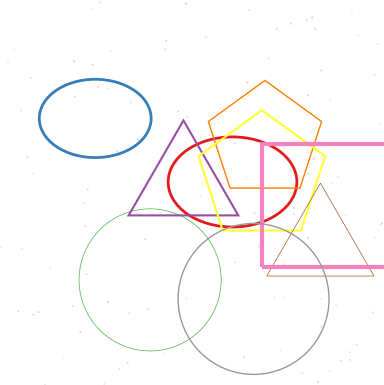[{"shape": "oval", "thickness": 2, "radius": 0.84, "center": [0.604, 0.527]}, {"shape": "oval", "thickness": 2, "radius": 0.73, "center": [0.247, 0.692]}, {"shape": "circle", "thickness": 0.5, "radius": 0.92, "center": [0.39, 0.273]}, {"shape": "triangle", "thickness": 1.5, "radius": 0.82, "center": [0.477, 0.523]}, {"shape": "pentagon", "thickness": 1, "radius": 0.77, "center": [0.688, 0.637]}, {"shape": "pentagon", "thickness": 1.5, "radius": 0.86, "center": [0.68, 0.541]}, {"shape": "triangle", "thickness": 0.5, "radius": 0.8, "center": [0.832, 0.363]}, {"shape": "square", "thickness": 3, "radius": 0.8, "center": [0.841, 0.467]}, {"shape": "circle", "thickness": 1, "radius": 0.98, "center": [0.659, 0.224]}]